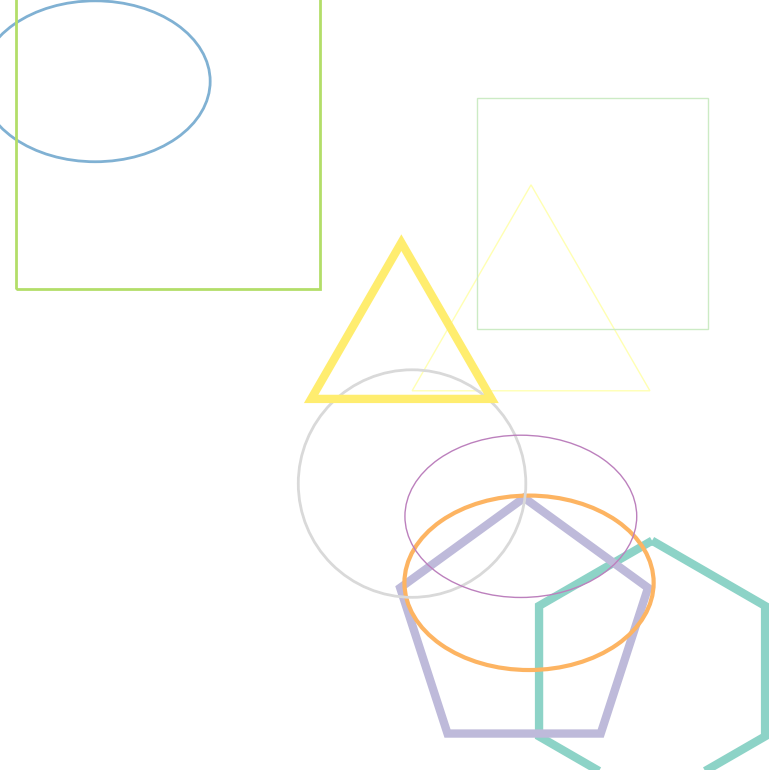[{"shape": "hexagon", "thickness": 3, "radius": 0.85, "center": [0.847, 0.128]}, {"shape": "triangle", "thickness": 0.5, "radius": 0.89, "center": [0.69, 0.582]}, {"shape": "pentagon", "thickness": 3, "radius": 0.85, "center": [0.681, 0.184]}, {"shape": "oval", "thickness": 1, "radius": 0.75, "center": [0.124, 0.894]}, {"shape": "oval", "thickness": 1.5, "radius": 0.81, "center": [0.687, 0.243]}, {"shape": "square", "thickness": 1, "radius": 0.99, "center": [0.218, 0.822]}, {"shape": "circle", "thickness": 1, "radius": 0.74, "center": [0.535, 0.372]}, {"shape": "oval", "thickness": 0.5, "radius": 0.75, "center": [0.676, 0.329]}, {"shape": "square", "thickness": 0.5, "radius": 0.75, "center": [0.77, 0.722]}, {"shape": "triangle", "thickness": 3, "radius": 0.68, "center": [0.521, 0.55]}]